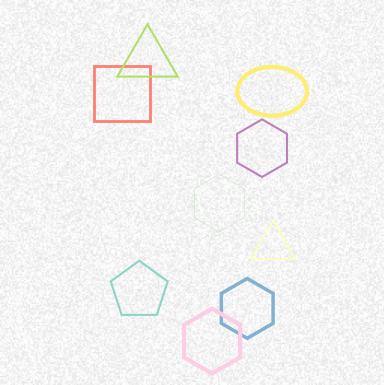[{"shape": "pentagon", "thickness": 1.5, "radius": 0.39, "center": [0.362, 0.245]}, {"shape": "triangle", "thickness": 1, "radius": 0.34, "center": [0.709, 0.36]}, {"shape": "square", "thickness": 2, "radius": 0.36, "center": [0.317, 0.758]}, {"shape": "hexagon", "thickness": 2.5, "radius": 0.39, "center": [0.642, 0.199]}, {"shape": "triangle", "thickness": 1.5, "radius": 0.45, "center": [0.383, 0.846]}, {"shape": "hexagon", "thickness": 3, "radius": 0.42, "center": [0.551, 0.114]}, {"shape": "hexagon", "thickness": 1.5, "radius": 0.37, "center": [0.681, 0.615]}, {"shape": "hexagon", "thickness": 0.5, "radius": 0.37, "center": [0.57, 0.472]}, {"shape": "oval", "thickness": 3, "radius": 0.45, "center": [0.707, 0.763]}]